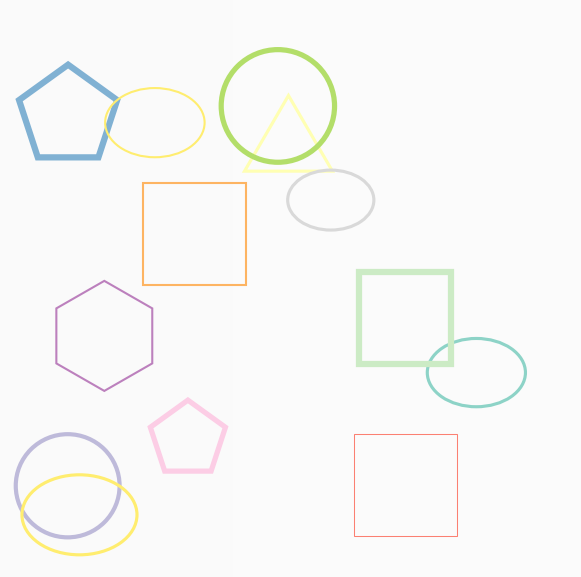[{"shape": "oval", "thickness": 1.5, "radius": 0.42, "center": [0.82, 0.354]}, {"shape": "triangle", "thickness": 1.5, "radius": 0.44, "center": [0.496, 0.746]}, {"shape": "circle", "thickness": 2, "radius": 0.45, "center": [0.116, 0.158]}, {"shape": "square", "thickness": 0.5, "radius": 0.44, "center": [0.698, 0.16]}, {"shape": "pentagon", "thickness": 3, "radius": 0.44, "center": [0.117, 0.798]}, {"shape": "square", "thickness": 1, "radius": 0.44, "center": [0.335, 0.594]}, {"shape": "circle", "thickness": 2.5, "radius": 0.49, "center": [0.478, 0.816]}, {"shape": "pentagon", "thickness": 2.5, "radius": 0.34, "center": [0.323, 0.238]}, {"shape": "oval", "thickness": 1.5, "radius": 0.37, "center": [0.569, 0.653]}, {"shape": "hexagon", "thickness": 1, "radius": 0.48, "center": [0.179, 0.417]}, {"shape": "square", "thickness": 3, "radius": 0.4, "center": [0.697, 0.449]}, {"shape": "oval", "thickness": 1.5, "radius": 0.49, "center": [0.137, 0.108]}, {"shape": "oval", "thickness": 1, "radius": 0.43, "center": [0.266, 0.787]}]